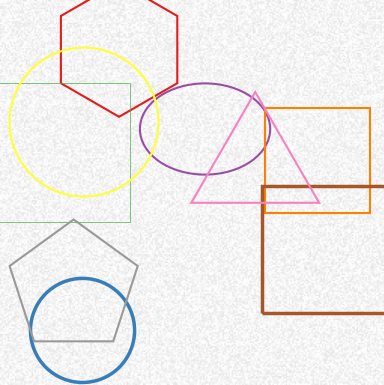[{"shape": "hexagon", "thickness": 1.5, "radius": 0.87, "center": [0.309, 0.871]}, {"shape": "circle", "thickness": 2.5, "radius": 0.68, "center": [0.214, 0.142]}, {"shape": "square", "thickness": 0.5, "radius": 0.9, "center": [0.157, 0.605]}, {"shape": "oval", "thickness": 1.5, "radius": 0.85, "center": [0.533, 0.665]}, {"shape": "square", "thickness": 1.5, "radius": 0.68, "center": [0.825, 0.583]}, {"shape": "circle", "thickness": 1.5, "radius": 0.97, "center": [0.218, 0.683]}, {"shape": "square", "thickness": 2.5, "radius": 0.83, "center": [0.847, 0.351]}, {"shape": "triangle", "thickness": 1.5, "radius": 0.96, "center": [0.663, 0.569]}, {"shape": "pentagon", "thickness": 1.5, "radius": 0.87, "center": [0.191, 0.255]}]